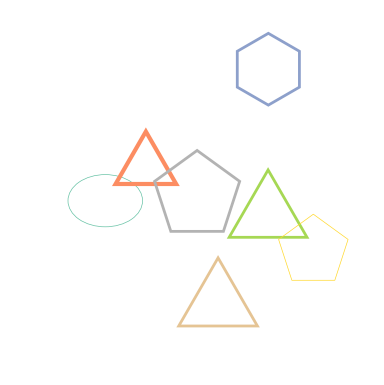[{"shape": "oval", "thickness": 0.5, "radius": 0.48, "center": [0.273, 0.479]}, {"shape": "triangle", "thickness": 3, "radius": 0.45, "center": [0.379, 0.567]}, {"shape": "hexagon", "thickness": 2, "radius": 0.47, "center": [0.697, 0.82]}, {"shape": "triangle", "thickness": 2, "radius": 0.58, "center": [0.696, 0.442]}, {"shape": "pentagon", "thickness": 0.5, "radius": 0.47, "center": [0.814, 0.349]}, {"shape": "triangle", "thickness": 2, "radius": 0.59, "center": [0.566, 0.212]}, {"shape": "pentagon", "thickness": 2, "radius": 0.58, "center": [0.512, 0.493]}]